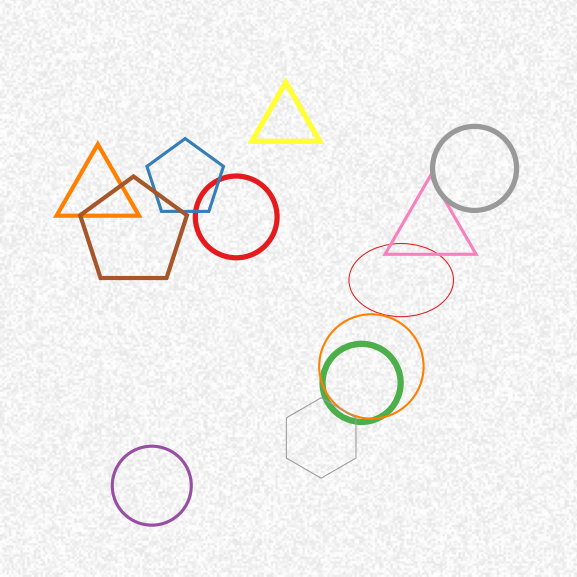[{"shape": "circle", "thickness": 2.5, "radius": 0.35, "center": [0.409, 0.624]}, {"shape": "oval", "thickness": 0.5, "radius": 0.45, "center": [0.695, 0.514]}, {"shape": "pentagon", "thickness": 1.5, "radius": 0.35, "center": [0.321, 0.689]}, {"shape": "circle", "thickness": 3, "radius": 0.34, "center": [0.626, 0.336]}, {"shape": "circle", "thickness": 1.5, "radius": 0.34, "center": [0.263, 0.158]}, {"shape": "triangle", "thickness": 2, "radius": 0.41, "center": [0.169, 0.667]}, {"shape": "circle", "thickness": 1, "radius": 0.45, "center": [0.643, 0.365]}, {"shape": "triangle", "thickness": 2.5, "radius": 0.34, "center": [0.495, 0.788]}, {"shape": "pentagon", "thickness": 2, "radius": 0.49, "center": [0.231, 0.596]}, {"shape": "triangle", "thickness": 1.5, "radius": 0.46, "center": [0.746, 0.604]}, {"shape": "circle", "thickness": 2.5, "radius": 0.36, "center": [0.822, 0.708]}, {"shape": "hexagon", "thickness": 0.5, "radius": 0.35, "center": [0.556, 0.241]}]